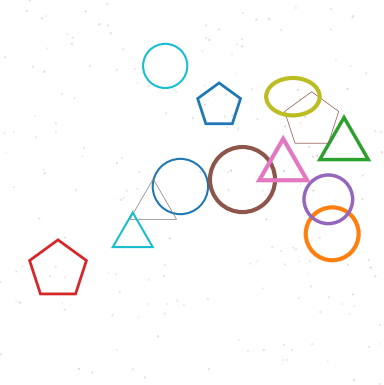[{"shape": "circle", "thickness": 1.5, "radius": 0.36, "center": [0.469, 0.516]}, {"shape": "pentagon", "thickness": 2, "radius": 0.29, "center": [0.569, 0.726]}, {"shape": "circle", "thickness": 3, "radius": 0.34, "center": [0.863, 0.393]}, {"shape": "triangle", "thickness": 2.5, "radius": 0.36, "center": [0.894, 0.622]}, {"shape": "pentagon", "thickness": 2, "radius": 0.39, "center": [0.151, 0.299]}, {"shape": "circle", "thickness": 2.5, "radius": 0.32, "center": [0.853, 0.482]}, {"shape": "pentagon", "thickness": 0.5, "radius": 0.37, "center": [0.81, 0.688]}, {"shape": "circle", "thickness": 3, "radius": 0.42, "center": [0.63, 0.534]}, {"shape": "triangle", "thickness": 3, "radius": 0.36, "center": [0.736, 0.568]}, {"shape": "triangle", "thickness": 0.5, "radius": 0.35, "center": [0.398, 0.465]}, {"shape": "oval", "thickness": 3, "radius": 0.35, "center": [0.761, 0.749]}, {"shape": "circle", "thickness": 1.5, "radius": 0.29, "center": [0.429, 0.829]}, {"shape": "triangle", "thickness": 1.5, "radius": 0.3, "center": [0.345, 0.388]}]